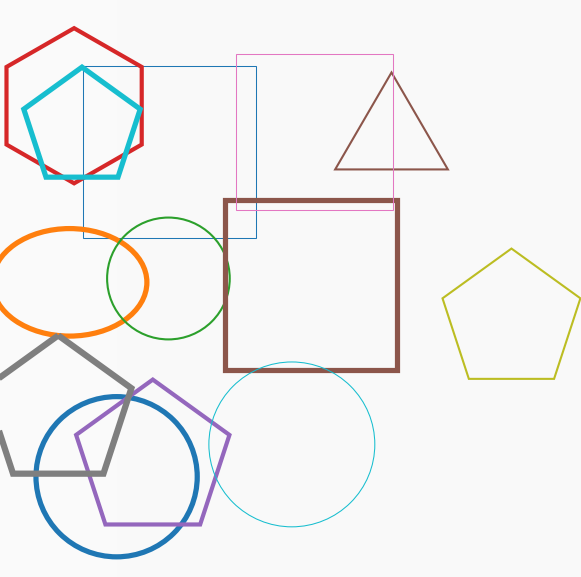[{"shape": "square", "thickness": 0.5, "radius": 0.75, "center": [0.291, 0.735]}, {"shape": "circle", "thickness": 2.5, "radius": 0.69, "center": [0.201, 0.174]}, {"shape": "oval", "thickness": 2.5, "radius": 0.66, "center": [0.12, 0.51]}, {"shape": "circle", "thickness": 1, "radius": 0.53, "center": [0.29, 0.517]}, {"shape": "hexagon", "thickness": 2, "radius": 0.67, "center": [0.127, 0.816]}, {"shape": "pentagon", "thickness": 2, "radius": 0.69, "center": [0.263, 0.203]}, {"shape": "square", "thickness": 2.5, "radius": 0.74, "center": [0.535, 0.506]}, {"shape": "triangle", "thickness": 1, "radius": 0.56, "center": [0.674, 0.762]}, {"shape": "square", "thickness": 0.5, "radius": 0.68, "center": [0.541, 0.771]}, {"shape": "pentagon", "thickness": 3, "radius": 0.66, "center": [0.1, 0.286]}, {"shape": "pentagon", "thickness": 1, "radius": 0.62, "center": [0.88, 0.444]}, {"shape": "circle", "thickness": 0.5, "radius": 0.71, "center": [0.502, 0.23]}, {"shape": "pentagon", "thickness": 2.5, "radius": 0.53, "center": [0.141, 0.778]}]